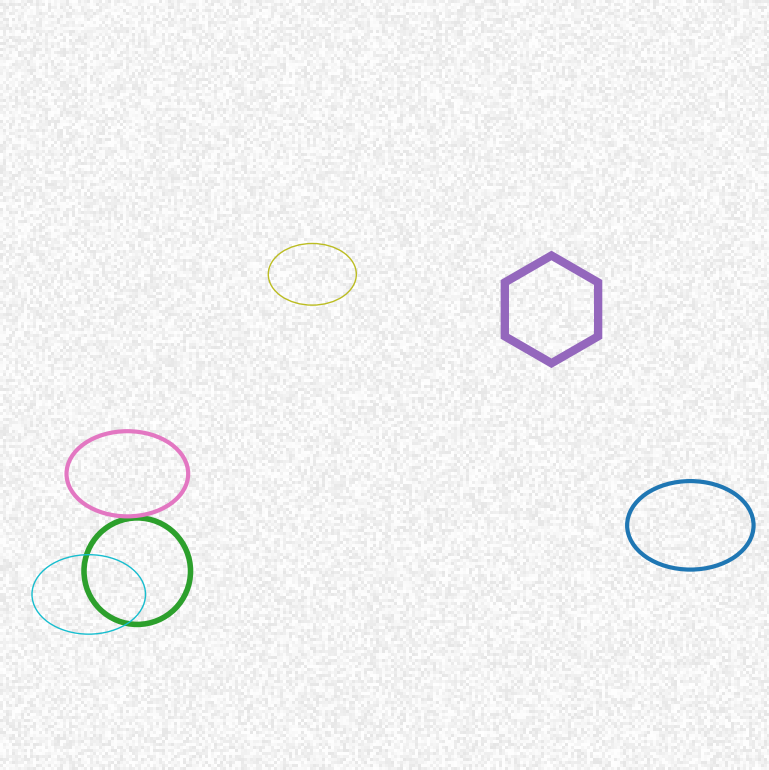[{"shape": "oval", "thickness": 1.5, "radius": 0.41, "center": [0.897, 0.318]}, {"shape": "circle", "thickness": 2, "radius": 0.35, "center": [0.178, 0.258]}, {"shape": "hexagon", "thickness": 3, "radius": 0.35, "center": [0.716, 0.598]}, {"shape": "oval", "thickness": 1.5, "radius": 0.4, "center": [0.165, 0.385]}, {"shape": "oval", "thickness": 0.5, "radius": 0.29, "center": [0.406, 0.644]}, {"shape": "oval", "thickness": 0.5, "radius": 0.37, "center": [0.115, 0.228]}]